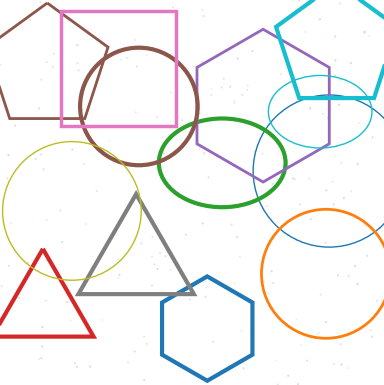[{"shape": "circle", "thickness": 1, "radius": 0.99, "center": [0.855, 0.556]}, {"shape": "hexagon", "thickness": 3, "radius": 0.68, "center": [0.538, 0.147]}, {"shape": "circle", "thickness": 2, "radius": 0.84, "center": [0.847, 0.289]}, {"shape": "oval", "thickness": 3, "radius": 0.82, "center": [0.577, 0.577]}, {"shape": "triangle", "thickness": 3, "radius": 0.76, "center": [0.111, 0.202]}, {"shape": "hexagon", "thickness": 2, "radius": 0.99, "center": [0.683, 0.726]}, {"shape": "circle", "thickness": 3, "radius": 0.76, "center": [0.361, 0.723]}, {"shape": "pentagon", "thickness": 2, "radius": 0.83, "center": [0.123, 0.826]}, {"shape": "square", "thickness": 2.5, "radius": 0.75, "center": [0.307, 0.821]}, {"shape": "triangle", "thickness": 3, "radius": 0.87, "center": [0.354, 0.323]}, {"shape": "circle", "thickness": 1, "radius": 0.9, "center": [0.187, 0.452]}, {"shape": "oval", "thickness": 1, "radius": 0.67, "center": [0.832, 0.71]}, {"shape": "pentagon", "thickness": 3, "radius": 0.83, "center": [0.874, 0.879]}]